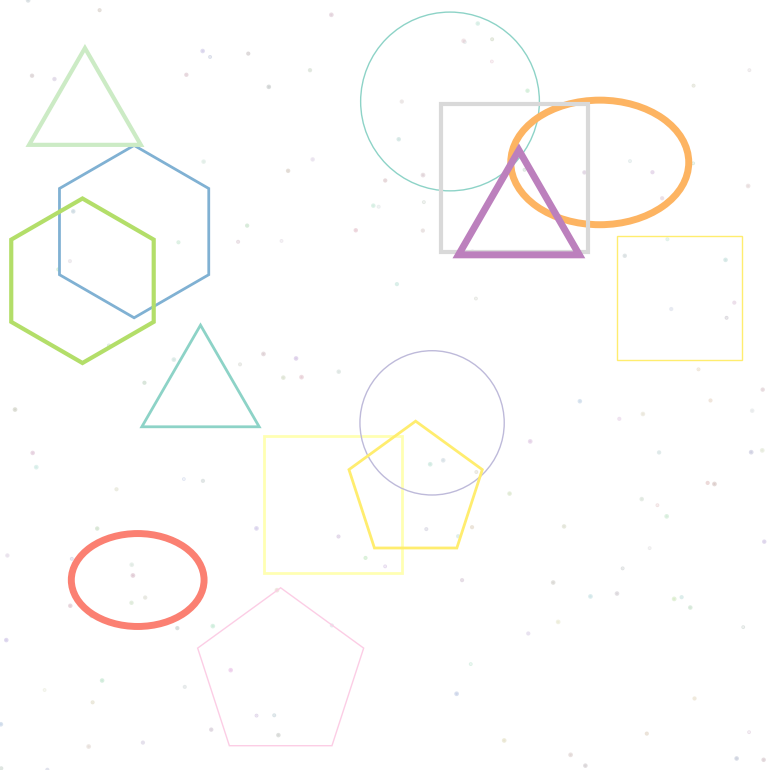[{"shape": "circle", "thickness": 0.5, "radius": 0.58, "center": [0.584, 0.868]}, {"shape": "triangle", "thickness": 1, "radius": 0.44, "center": [0.26, 0.49]}, {"shape": "square", "thickness": 1, "radius": 0.45, "center": [0.432, 0.345]}, {"shape": "circle", "thickness": 0.5, "radius": 0.47, "center": [0.561, 0.451]}, {"shape": "oval", "thickness": 2.5, "radius": 0.43, "center": [0.179, 0.247]}, {"shape": "hexagon", "thickness": 1, "radius": 0.56, "center": [0.174, 0.699]}, {"shape": "oval", "thickness": 2.5, "radius": 0.58, "center": [0.779, 0.789]}, {"shape": "hexagon", "thickness": 1.5, "radius": 0.53, "center": [0.107, 0.635]}, {"shape": "pentagon", "thickness": 0.5, "radius": 0.57, "center": [0.364, 0.123]}, {"shape": "square", "thickness": 1.5, "radius": 0.48, "center": [0.668, 0.769]}, {"shape": "triangle", "thickness": 2.5, "radius": 0.45, "center": [0.674, 0.714]}, {"shape": "triangle", "thickness": 1.5, "radius": 0.42, "center": [0.11, 0.854]}, {"shape": "square", "thickness": 0.5, "radius": 0.4, "center": [0.883, 0.613]}, {"shape": "pentagon", "thickness": 1, "radius": 0.46, "center": [0.54, 0.362]}]